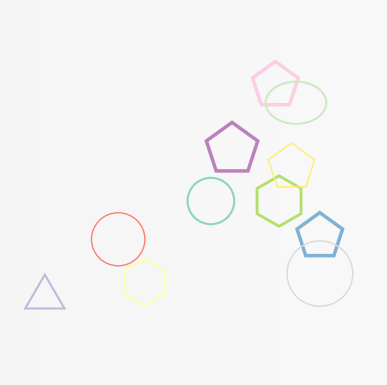[{"shape": "circle", "thickness": 1.5, "radius": 0.3, "center": [0.544, 0.478]}, {"shape": "hexagon", "thickness": 1.5, "radius": 0.3, "center": [0.373, 0.267]}, {"shape": "triangle", "thickness": 1.5, "radius": 0.29, "center": [0.116, 0.228]}, {"shape": "circle", "thickness": 1, "radius": 0.34, "center": [0.305, 0.379]}, {"shape": "pentagon", "thickness": 2.5, "radius": 0.31, "center": [0.825, 0.386]}, {"shape": "hexagon", "thickness": 2, "radius": 0.33, "center": [0.72, 0.478]}, {"shape": "pentagon", "thickness": 2.5, "radius": 0.31, "center": [0.711, 0.778]}, {"shape": "circle", "thickness": 1, "radius": 0.42, "center": [0.826, 0.289]}, {"shape": "pentagon", "thickness": 2.5, "radius": 0.35, "center": [0.599, 0.612]}, {"shape": "oval", "thickness": 1.5, "radius": 0.39, "center": [0.764, 0.733]}, {"shape": "pentagon", "thickness": 1, "radius": 0.31, "center": [0.752, 0.566]}]